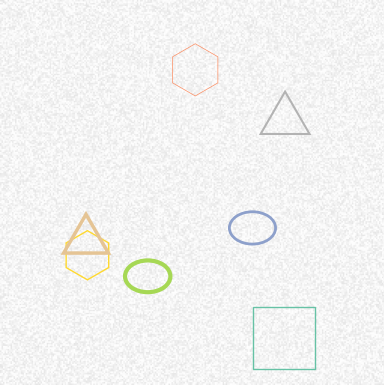[{"shape": "square", "thickness": 1, "radius": 0.4, "center": [0.737, 0.121]}, {"shape": "hexagon", "thickness": 0.5, "radius": 0.34, "center": [0.507, 0.819]}, {"shape": "oval", "thickness": 2, "radius": 0.3, "center": [0.656, 0.408]}, {"shape": "oval", "thickness": 3, "radius": 0.29, "center": [0.384, 0.282]}, {"shape": "hexagon", "thickness": 1, "radius": 0.32, "center": [0.227, 0.337]}, {"shape": "triangle", "thickness": 2.5, "radius": 0.34, "center": [0.223, 0.376]}, {"shape": "triangle", "thickness": 1.5, "radius": 0.37, "center": [0.74, 0.689]}]